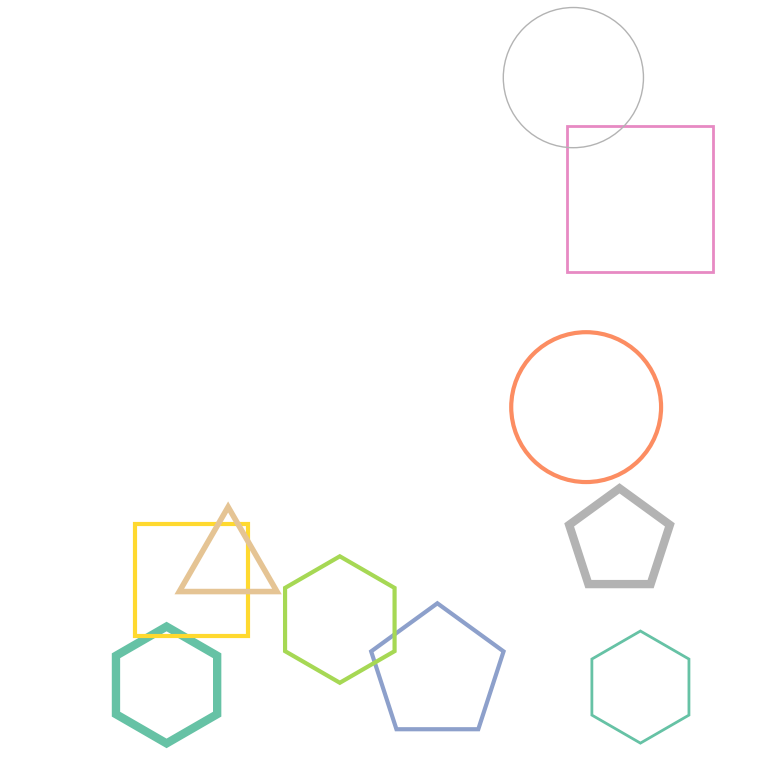[{"shape": "hexagon", "thickness": 1, "radius": 0.36, "center": [0.832, 0.108]}, {"shape": "hexagon", "thickness": 3, "radius": 0.38, "center": [0.216, 0.11]}, {"shape": "circle", "thickness": 1.5, "radius": 0.49, "center": [0.761, 0.471]}, {"shape": "pentagon", "thickness": 1.5, "radius": 0.45, "center": [0.568, 0.126]}, {"shape": "square", "thickness": 1, "radius": 0.47, "center": [0.831, 0.742]}, {"shape": "hexagon", "thickness": 1.5, "radius": 0.41, "center": [0.441, 0.195]}, {"shape": "square", "thickness": 1.5, "radius": 0.37, "center": [0.249, 0.247]}, {"shape": "triangle", "thickness": 2, "radius": 0.37, "center": [0.296, 0.268]}, {"shape": "circle", "thickness": 0.5, "radius": 0.46, "center": [0.745, 0.899]}, {"shape": "pentagon", "thickness": 3, "radius": 0.34, "center": [0.805, 0.297]}]